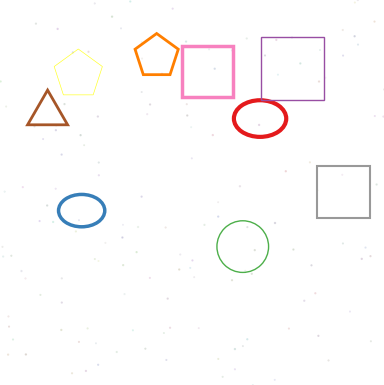[{"shape": "oval", "thickness": 3, "radius": 0.34, "center": [0.676, 0.692]}, {"shape": "oval", "thickness": 2.5, "radius": 0.3, "center": [0.212, 0.453]}, {"shape": "circle", "thickness": 1, "radius": 0.34, "center": [0.631, 0.359]}, {"shape": "square", "thickness": 1, "radius": 0.41, "center": [0.76, 0.822]}, {"shape": "pentagon", "thickness": 2, "radius": 0.3, "center": [0.407, 0.854]}, {"shape": "pentagon", "thickness": 0.5, "radius": 0.33, "center": [0.203, 0.807]}, {"shape": "triangle", "thickness": 2, "radius": 0.3, "center": [0.124, 0.706]}, {"shape": "square", "thickness": 2.5, "radius": 0.33, "center": [0.54, 0.814]}, {"shape": "square", "thickness": 1.5, "radius": 0.34, "center": [0.893, 0.501]}]